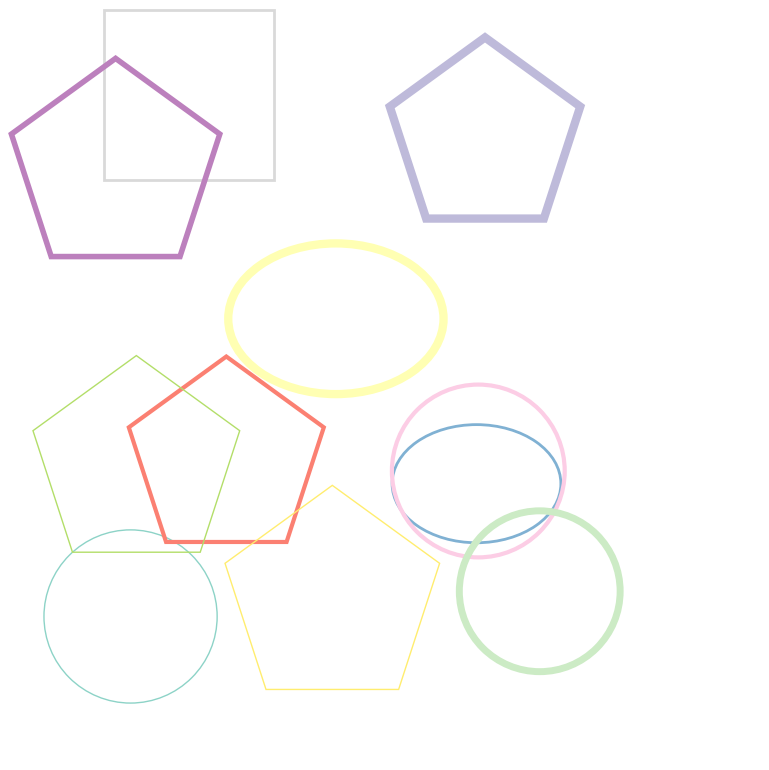[{"shape": "circle", "thickness": 0.5, "radius": 0.56, "center": [0.17, 0.199]}, {"shape": "oval", "thickness": 3, "radius": 0.7, "center": [0.436, 0.586]}, {"shape": "pentagon", "thickness": 3, "radius": 0.65, "center": [0.63, 0.821]}, {"shape": "pentagon", "thickness": 1.5, "radius": 0.67, "center": [0.294, 0.404]}, {"shape": "oval", "thickness": 1, "radius": 0.55, "center": [0.619, 0.372]}, {"shape": "pentagon", "thickness": 0.5, "radius": 0.71, "center": [0.177, 0.397]}, {"shape": "circle", "thickness": 1.5, "radius": 0.56, "center": [0.621, 0.388]}, {"shape": "square", "thickness": 1, "radius": 0.55, "center": [0.246, 0.876]}, {"shape": "pentagon", "thickness": 2, "radius": 0.71, "center": [0.15, 0.782]}, {"shape": "circle", "thickness": 2.5, "radius": 0.52, "center": [0.701, 0.232]}, {"shape": "pentagon", "thickness": 0.5, "radius": 0.73, "center": [0.432, 0.223]}]